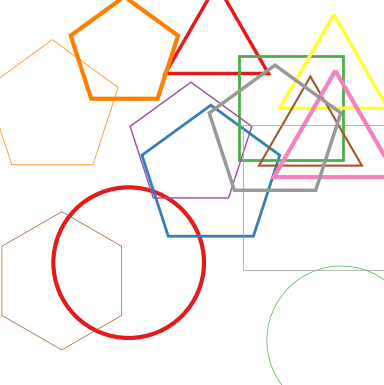[{"shape": "triangle", "thickness": 2.5, "radius": 0.77, "center": [0.563, 0.886]}, {"shape": "circle", "thickness": 3, "radius": 0.98, "center": [0.334, 0.318]}, {"shape": "pentagon", "thickness": 2, "radius": 0.94, "center": [0.548, 0.539]}, {"shape": "square", "thickness": 2, "radius": 0.67, "center": [0.756, 0.72]}, {"shape": "circle", "thickness": 0.5, "radius": 0.96, "center": [0.886, 0.116]}, {"shape": "pentagon", "thickness": 1, "radius": 0.83, "center": [0.496, 0.62]}, {"shape": "pentagon", "thickness": 0.5, "radius": 0.9, "center": [0.136, 0.717]}, {"shape": "pentagon", "thickness": 3, "radius": 0.73, "center": [0.323, 0.862]}, {"shape": "triangle", "thickness": 2.5, "radius": 0.81, "center": [0.867, 0.8]}, {"shape": "hexagon", "thickness": 0.5, "radius": 0.9, "center": [0.16, 0.271]}, {"shape": "triangle", "thickness": 1.5, "radius": 0.77, "center": [0.806, 0.647]}, {"shape": "triangle", "thickness": 3, "radius": 0.92, "center": [0.871, 0.632]}, {"shape": "square", "thickness": 0.5, "radius": 0.94, "center": [0.819, 0.488]}, {"shape": "pentagon", "thickness": 2.5, "radius": 0.9, "center": [0.714, 0.651]}]